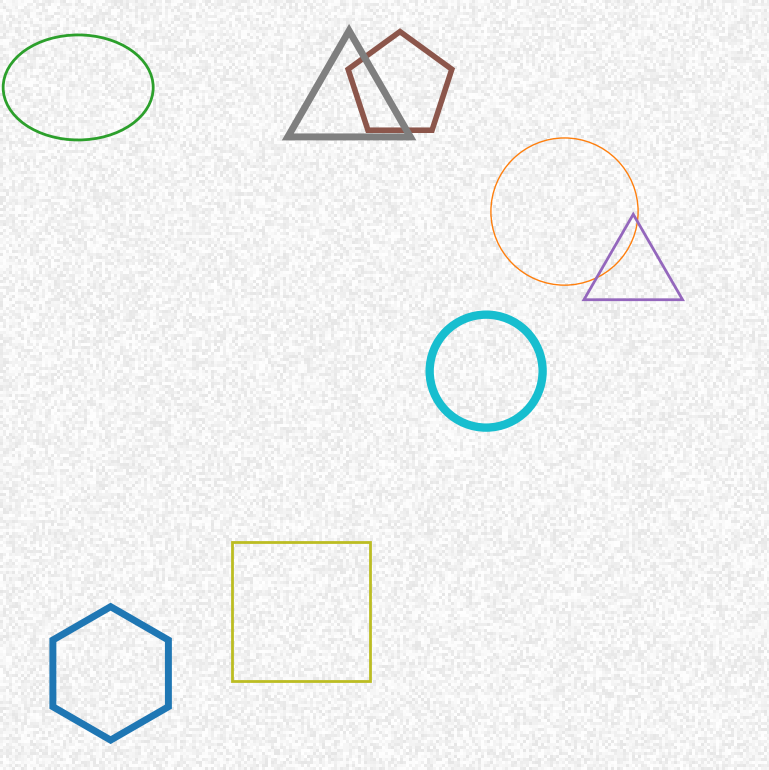[{"shape": "hexagon", "thickness": 2.5, "radius": 0.43, "center": [0.144, 0.125]}, {"shape": "circle", "thickness": 0.5, "radius": 0.48, "center": [0.733, 0.725]}, {"shape": "oval", "thickness": 1, "radius": 0.49, "center": [0.102, 0.886]}, {"shape": "triangle", "thickness": 1, "radius": 0.37, "center": [0.822, 0.648]}, {"shape": "pentagon", "thickness": 2, "radius": 0.35, "center": [0.519, 0.888]}, {"shape": "triangle", "thickness": 2.5, "radius": 0.46, "center": [0.453, 0.868]}, {"shape": "square", "thickness": 1, "radius": 0.45, "center": [0.391, 0.205]}, {"shape": "circle", "thickness": 3, "radius": 0.37, "center": [0.631, 0.518]}]